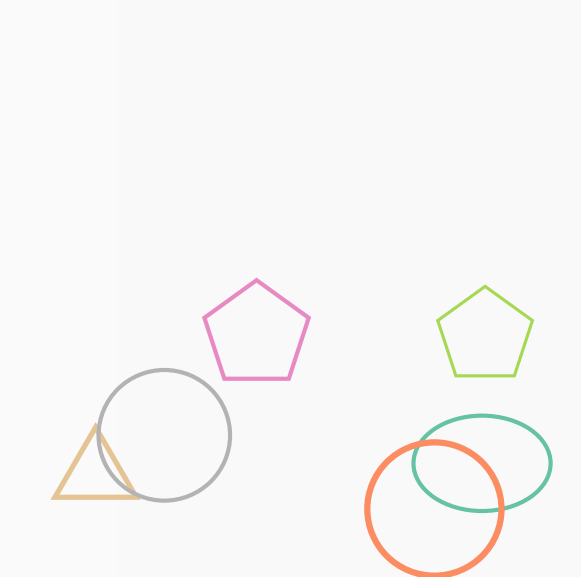[{"shape": "oval", "thickness": 2, "radius": 0.59, "center": [0.829, 0.197]}, {"shape": "circle", "thickness": 3, "radius": 0.58, "center": [0.747, 0.118]}, {"shape": "pentagon", "thickness": 2, "radius": 0.47, "center": [0.441, 0.42]}, {"shape": "pentagon", "thickness": 1.5, "radius": 0.43, "center": [0.835, 0.418]}, {"shape": "triangle", "thickness": 2.5, "radius": 0.4, "center": [0.164, 0.179]}, {"shape": "circle", "thickness": 2, "radius": 0.57, "center": [0.283, 0.245]}]